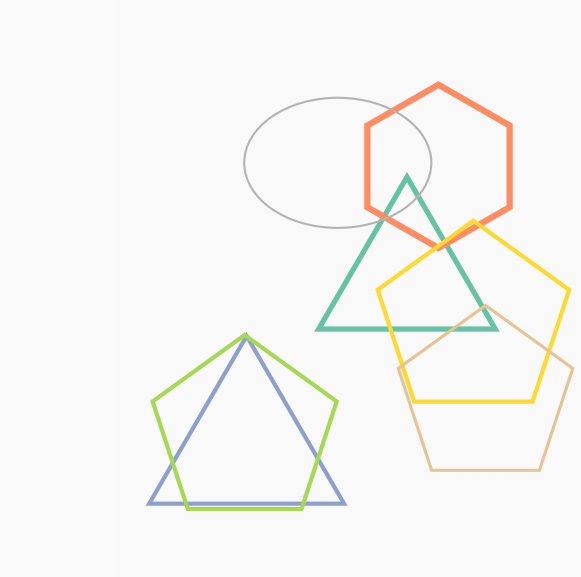[{"shape": "triangle", "thickness": 2.5, "radius": 0.88, "center": [0.7, 0.517]}, {"shape": "hexagon", "thickness": 3, "radius": 0.71, "center": [0.754, 0.711]}, {"shape": "triangle", "thickness": 2, "radius": 0.97, "center": [0.424, 0.224]}, {"shape": "pentagon", "thickness": 2, "radius": 0.83, "center": [0.421, 0.253]}, {"shape": "pentagon", "thickness": 2, "radius": 0.87, "center": [0.814, 0.444]}, {"shape": "pentagon", "thickness": 1.5, "radius": 0.79, "center": [0.835, 0.312]}, {"shape": "oval", "thickness": 1, "radius": 0.8, "center": [0.581, 0.717]}]